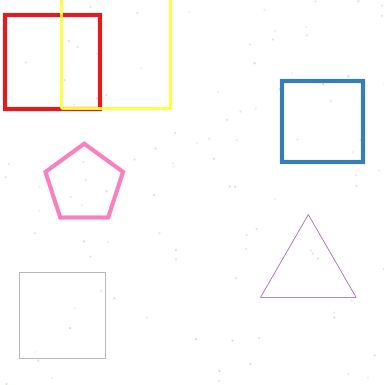[{"shape": "square", "thickness": 3, "radius": 0.62, "center": [0.136, 0.839]}, {"shape": "square", "thickness": 3, "radius": 0.53, "center": [0.839, 0.685]}, {"shape": "triangle", "thickness": 0.5, "radius": 0.72, "center": [0.801, 0.299]}, {"shape": "square", "thickness": 2, "radius": 0.71, "center": [0.3, 0.863]}, {"shape": "pentagon", "thickness": 3, "radius": 0.53, "center": [0.219, 0.521]}, {"shape": "square", "thickness": 0.5, "radius": 0.56, "center": [0.16, 0.183]}]